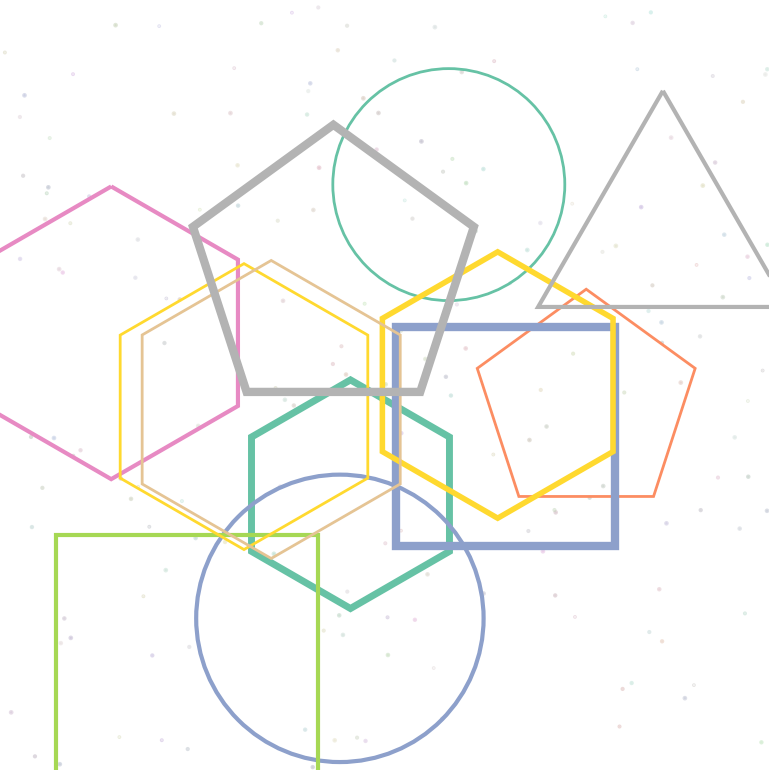[{"shape": "hexagon", "thickness": 2.5, "radius": 0.74, "center": [0.455, 0.358]}, {"shape": "circle", "thickness": 1, "radius": 0.75, "center": [0.583, 0.76]}, {"shape": "pentagon", "thickness": 1, "radius": 0.74, "center": [0.761, 0.476]}, {"shape": "square", "thickness": 3, "radius": 0.71, "center": [0.656, 0.433]}, {"shape": "circle", "thickness": 1.5, "radius": 0.93, "center": [0.441, 0.197]}, {"shape": "hexagon", "thickness": 1.5, "radius": 0.95, "center": [0.144, 0.568]}, {"shape": "square", "thickness": 1.5, "radius": 0.85, "center": [0.243, 0.136]}, {"shape": "hexagon", "thickness": 2, "radius": 0.86, "center": [0.646, 0.5]}, {"shape": "hexagon", "thickness": 1, "radius": 0.93, "center": [0.317, 0.472]}, {"shape": "hexagon", "thickness": 1, "radius": 0.97, "center": [0.352, 0.468]}, {"shape": "triangle", "thickness": 1.5, "radius": 0.94, "center": [0.861, 0.695]}, {"shape": "pentagon", "thickness": 3, "radius": 0.96, "center": [0.433, 0.646]}]